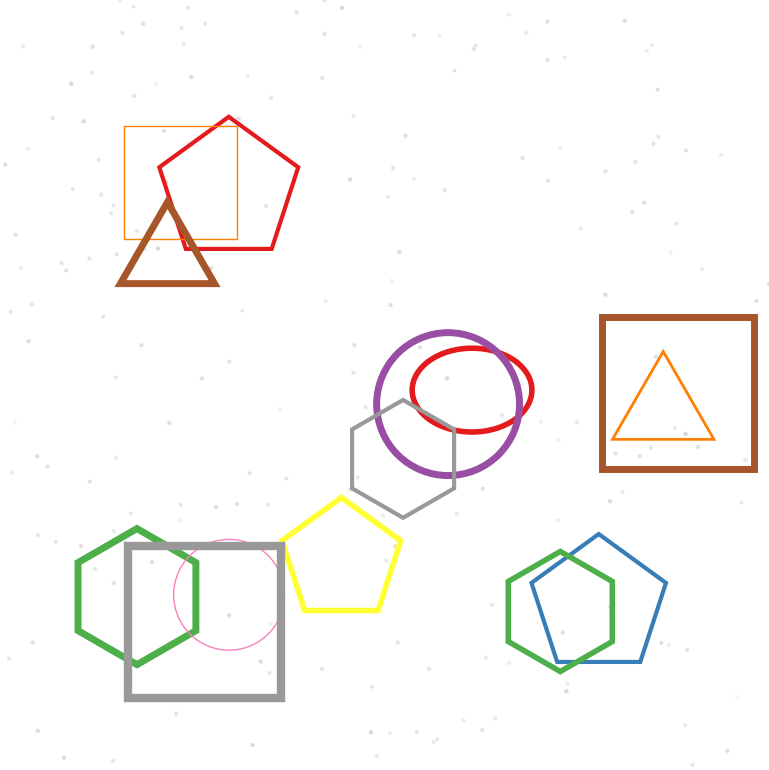[{"shape": "pentagon", "thickness": 1.5, "radius": 0.47, "center": [0.297, 0.753]}, {"shape": "oval", "thickness": 2, "radius": 0.39, "center": [0.613, 0.493]}, {"shape": "pentagon", "thickness": 1.5, "radius": 0.46, "center": [0.778, 0.215]}, {"shape": "hexagon", "thickness": 2, "radius": 0.39, "center": [0.728, 0.206]}, {"shape": "hexagon", "thickness": 2.5, "radius": 0.44, "center": [0.178, 0.225]}, {"shape": "circle", "thickness": 2.5, "radius": 0.46, "center": [0.582, 0.475]}, {"shape": "triangle", "thickness": 1, "radius": 0.38, "center": [0.861, 0.467]}, {"shape": "square", "thickness": 0.5, "radius": 0.37, "center": [0.234, 0.763]}, {"shape": "pentagon", "thickness": 2, "radius": 0.41, "center": [0.443, 0.273]}, {"shape": "triangle", "thickness": 2.5, "radius": 0.35, "center": [0.218, 0.667]}, {"shape": "square", "thickness": 2.5, "radius": 0.49, "center": [0.88, 0.49]}, {"shape": "circle", "thickness": 0.5, "radius": 0.36, "center": [0.297, 0.228]}, {"shape": "square", "thickness": 3, "radius": 0.49, "center": [0.266, 0.193]}, {"shape": "hexagon", "thickness": 1.5, "radius": 0.38, "center": [0.523, 0.404]}]